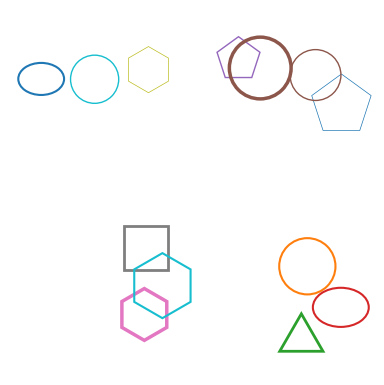[{"shape": "pentagon", "thickness": 0.5, "radius": 0.41, "center": [0.887, 0.727]}, {"shape": "oval", "thickness": 1.5, "radius": 0.3, "center": [0.107, 0.795]}, {"shape": "circle", "thickness": 1.5, "radius": 0.37, "center": [0.798, 0.308]}, {"shape": "triangle", "thickness": 2, "radius": 0.32, "center": [0.783, 0.12]}, {"shape": "oval", "thickness": 1.5, "radius": 0.36, "center": [0.885, 0.202]}, {"shape": "pentagon", "thickness": 1, "radius": 0.29, "center": [0.619, 0.846]}, {"shape": "circle", "thickness": 1, "radius": 0.33, "center": [0.819, 0.805]}, {"shape": "circle", "thickness": 2.5, "radius": 0.4, "center": [0.676, 0.823]}, {"shape": "hexagon", "thickness": 2.5, "radius": 0.34, "center": [0.375, 0.183]}, {"shape": "square", "thickness": 2, "radius": 0.29, "center": [0.379, 0.355]}, {"shape": "hexagon", "thickness": 0.5, "radius": 0.3, "center": [0.386, 0.819]}, {"shape": "hexagon", "thickness": 1.5, "radius": 0.42, "center": [0.422, 0.258]}, {"shape": "circle", "thickness": 1, "radius": 0.31, "center": [0.246, 0.794]}]